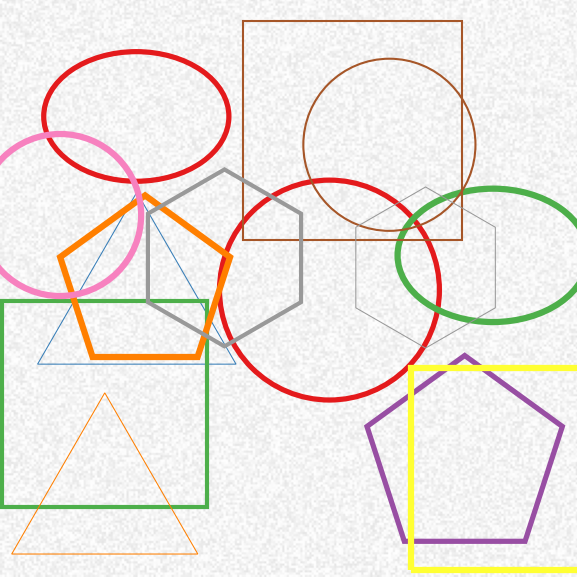[{"shape": "oval", "thickness": 2.5, "radius": 0.8, "center": [0.236, 0.797]}, {"shape": "circle", "thickness": 2.5, "radius": 0.95, "center": [0.57, 0.497]}, {"shape": "triangle", "thickness": 0.5, "radius": 0.99, "center": [0.237, 0.468]}, {"shape": "square", "thickness": 2, "radius": 0.89, "center": [0.181, 0.299]}, {"shape": "oval", "thickness": 3, "radius": 0.82, "center": [0.853, 0.557]}, {"shape": "pentagon", "thickness": 2.5, "radius": 0.89, "center": [0.805, 0.206]}, {"shape": "triangle", "thickness": 0.5, "radius": 0.93, "center": [0.181, 0.133]}, {"shape": "pentagon", "thickness": 3, "radius": 0.77, "center": [0.251, 0.506]}, {"shape": "square", "thickness": 3, "radius": 0.87, "center": [0.887, 0.187]}, {"shape": "circle", "thickness": 1, "radius": 0.75, "center": [0.674, 0.748]}, {"shape": "square", "thickness": 1, "radius": 0.95, "center": [0.611, 0.773]}, {"shape": "circle", "thickness": 3, "radius": 0.7, "center": [0.104, 0.627]}, {"shape": "hexagon", "thickness": 0.5, "radius": 0.7, "center": [0.737, 0.536]}, {"shape": "hexagon", "thickness": 2, "radius": 0.77, "center": [0.389, 0.553]}]